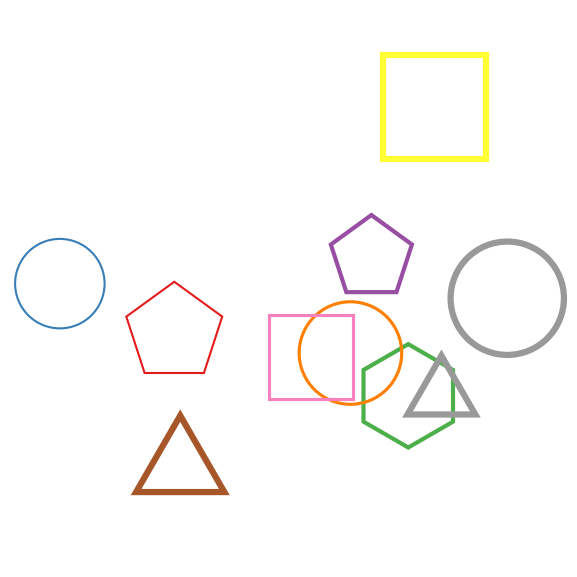[{"shape": "pentagon", "thickness": 1, "radius": 0.44, "center": [0.302, 0.424]}, {"shape": "circle", "thickness": 1, "radius": 0.39, "center": [0.104, 0.508]}, {"shape": "hexagon", "thickness": 2, "radius": 0.45, "center": [0.707, 0.314]}, {"shape": "pentagon", "thickness": 2, "radius": 0.37, "center": [0.643, 0.553]}, {"shape": "circle", "thickness": 1.5, "radius": 0.44, "center": [0.607, 0.388]}, {"shape": "square", "thickness": 3, "radius": 0.45, "center": [0.752, 0.814]}, {"shape": "triangle", "thickness": 3, "radius": 0.44, "center": [0.312, 0.191]}, {"shape": "square", "thickness": 1.5, "radius": 0.36, "center": [0.539, 0.38]}, {"shape": "triangle", "thickness": 3, "radius": 0.34, "center": [0.764, 0.315]}, {"shape": "circle", "thickness": 3, "radius": 0.49, "center": [0.878, 0.483]}]